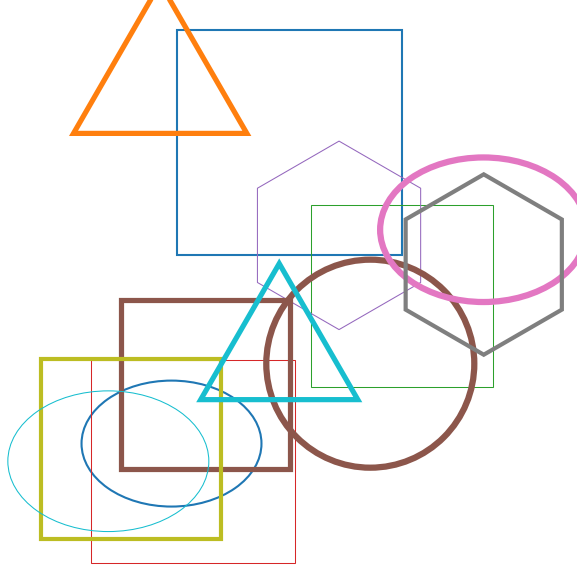[{"shape": "oval", "thickness": 1, "radius": 0.78, "center": [0.297, 0.231]}, {"shape": "square", "thickness": 1, "radius": 0.98, "center": [0.501, 0.753]}, {"shape": "triangle", "thickness": 2.5, "radius": 0.87, "center": [0.277, 0.855]}, {"shape": "square", "thickness": 0.5, "radius": 0.79, "center": [0.696, 0.487]}, {"shape": "square", "thickness": 0.5, "radius": 0.88, "center": [0.334, 0.2]}, {"shape": "hexagon", "thickness": 0.5, "radius": 0.82, "center": [0.587, 0.592]}, {"shape": "circle", "thickness": 3, "radius": 0.9, "center": [0.641, 0.369]}, {"shape": "square", "thickness": 2.5, "radius": 0.73, "center": [0.356, 0.333]}, {"shape": "oval", "thickness": 3, "radius": 0.89, "center": [0.837, 0.601]}, {"shape": "hexagon", "thickness": 2, "radius": 0.78, "center": [0.838, 0.541]}, {"shape": "square", "thickness": 2, "radius": 0.78, "center": [0.227, 0.221]}, {"shape": "triangle", "thickness": 2.5, "radius": 0.79, "center": [0.484, 0.386]}, {"shape": "oval", "thickness": 0.5, "radius": 0.87, "center": [0.188, 0.201]}]